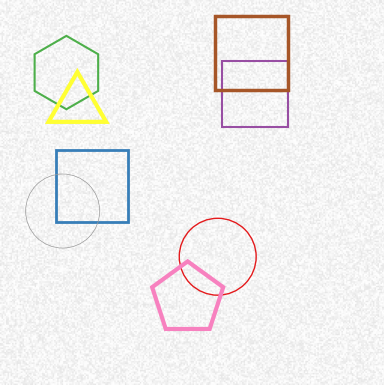[{"shape": "circle", "thickness": 1, "radius": 0.5, "center": [0.565, 0.333]}, {"shape": "square", "thickness": 2, "radius": 0.47, "center": [0.239, 0.517]}, {"shape": "hexagon", "thickness": 1.5, "radius": 0.48, "center": [0.172, 0.812]}, {"shape": "square", "thickness": 1.5, "radius": 0.43, "center": [0.663, 0.755]}, {"shape": "triangle", "thickness": 3, "radius": 0.43, "center": [0.201, 0.727]}, {"shape": "square", "thickness": 2.5, "radius": 0.48, "center": [0.653, 0.862]}, {"shape": "pentagon", "thickness": 3, "radius": 0.49, "center": [0.487, 0.224]}, {"shape": "circle", "thickness": 0.5, "radius": 0.48, "center": [0.163, 0.452]}]